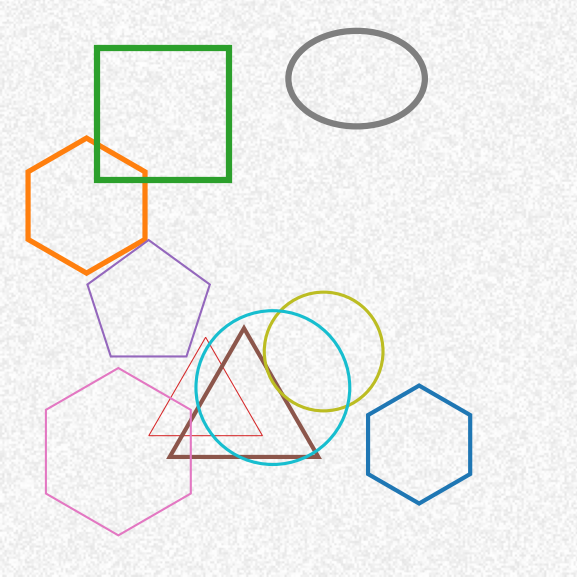[{"shape": "hexagon", "thickness": 2, "radius": 0.51, "center": [0.726, 0.229]}, {"shape": "hexagon", "thickness": 2.5, "radius": 0.58, "center": [0.15, 0.643]}, {"shape": "square", "thickness": 3, "radius": 0.57, "center": [0.282, 0.803]}, {"shape": "triangle", "thickness": 0.5, "radius": 0.57, "center": [0.356, 0.302]}, {"shape": "pentagon", "thickness": 1, "radius": 0.56, "center": [0.257, 0.472]}, {"shape": "triangle", "thickness": 2, "radius": 0.74, "center": [0.423, 0.282]}, {"shape": "hexagon", "thickness": 1, "radius": 0.72, "center": [0.205, 0.217]}, {"shape": "oval", "thickness": 3, "radius": 0.59, "center": [0.618, 0.863]}, {"shape": "circle", "thickness": 1.5, "radius": 0.51, "center": [0.56, 0.39]}, {"shape": "circle", "thickness": 1.5, "radius": 0.67, "center": [0.472, 0.328]}]